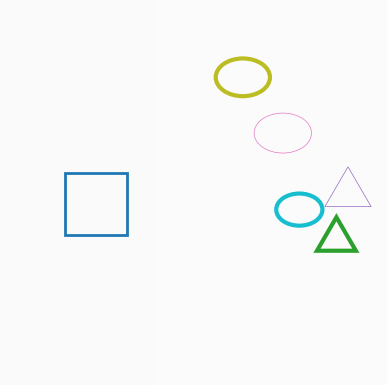[{"shape": "square", "thickness": 2, "radius": 0.4, "center": [0.248, 0.471]}, {"shape": "triangle", "thickness": 3, "radius": 0.29, "center": [0.868, 0.378]}, {"shape": "triangle", "thickness": 0.5, "radius": 0.34, "center": [0.898, 0.498]}, {"shape": "oval", "thickness": 0.5, "radius": 0.37, "center": [0.73, 0.654]}, {"shape": "oval", "thickness": 3, "radius": 0.35, "center": [0.627, 0.799]}, {"shape": "oval", "thickness": 3, "radius": 0.3, "center": [0.772, 0.456]}]